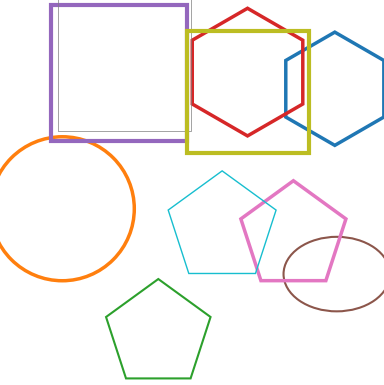[{"shape": "hexagon", "thickness": 2.5, "radius": 0.74, "center": [0.87, 0.769]}, {"shape": "circle", "thickness": 2.5, "radius": 0.93, "center": [0.162, 0.458]}, {"shape": "pentagon", "thickness": 1.5, "radius": 0.71, "center": [0.411, 0.133]}, {"shape": "hexagon", "thickness": 2.5, "radius": 0.83, "center": [0.643, 0.813]}, {"shape": "square", "thickness": 3, "radius": 0.88, "center": [0.308, 0.81]}, {"shape": "oval", "thickness": 1.5, "radius": 0.69, "center": [0.875, 0.288]}, {"shape": "pentagon", "thickness": 2.5, "radius": 0.72, "center": [0.762, 0.387]}, {"shape": "square", "thickness": 0.5, "radius": 0.87, "center": [0.324, 0.833]}, {"shape": "square", "thickness": 3, "radius": 0.79, "center": [0.644, 0.761]}, {"shape": "pentagon", "thickness": 1, "radius": 0.74, "center": [0.577, 0.409]}]